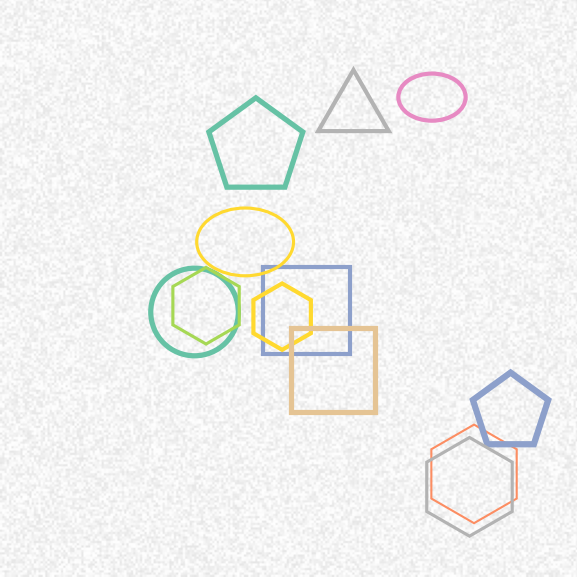[{"shape": "circle", "thickness": 2.5, "radius": 0.38, "center": [0.337, 0.459]}, {"shape": "pentagon", "thickness": 2.5, "radius": 0.43, "center": [0.443, 0.744]}, {"shape": "hexagon", "thickness": 1, "radius": 0.43, "center": [0.821, 0.179]}, {"shape": "square", "thickness": 2, "radius": 0.38, "center": [0.531, 0.462]}, {"shape": "pentagon", "thickness": 3, "radius": 0.34, "center": [0.884, 0.285]}, {"shape": "oval", "thickness": 2, "radius": 0.29, "center": [0.748, 0.831]}, {"shape": "hexagon", "thickness": 1.5, "radius": 0.33, "center": [0.357, 0.47]}, {"shape": "hexagon", "thickness": 2, "radius": 0.29, "center": [0.489, 0.451]}, {"shape": "oval", "thickness": 1.5, "radius": 0.42, "center": [0.424, 0.58]}, {"shape": "square", "thickness": 2.5, "radius": 0.36, "center": [0.577, 0.358]}, {"shape": "triangle", "thickness": 2, "radius": 0.35, "center": [0.612, 0.807]}, {"shape": "hexagon", "thickness": 1.5, "radius": 0.43, "center": [0.813, 0.156]}]